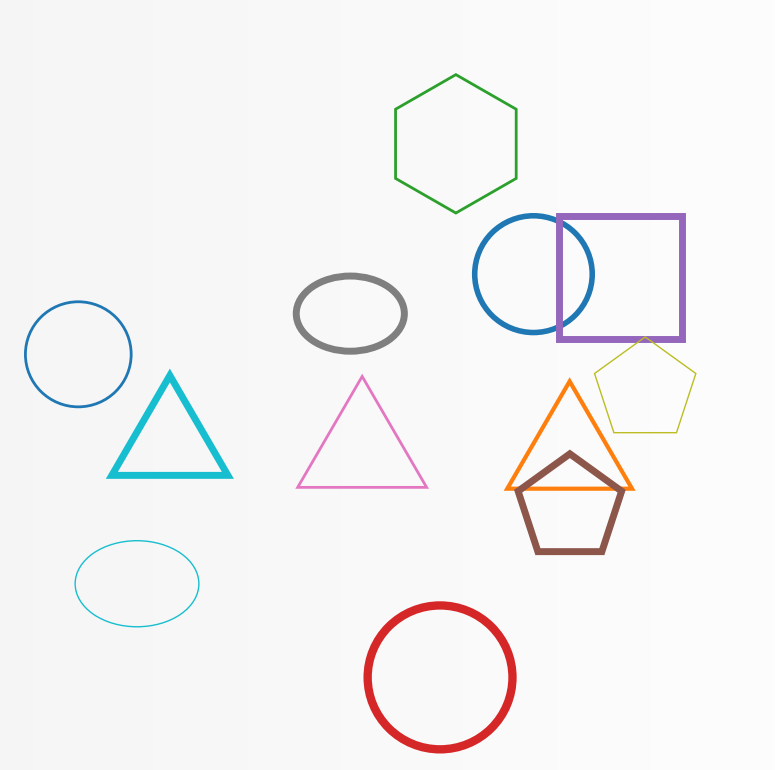[{"shape": "circle", "thickness": 1, "radius": 0.34, "center": [0.101, 0.54]}, {"shape": "circle", "thickness": 2, "radius": 0.38, "center": [0.688, 0.644]}, {"shape": "triangle", "thickness": 1.5, "radius": 0.46, "center": [0.735, 0.412]}, {"shape": "hexagon", "thickness": 1, "radius": 0.45, "center": [0.588, 0.813]}, {"shape": "circle", "thickness": 3, "radius": 0.47, "center": [0.568, 0.12]}, {"shape": "square", "thickness": 2.5, "radius": 0.4, "center": [0.801, 0.639]}, {"shape": "pentagon", "thickness": 2.5, "radius": 0.35, "center": [0.735, 0.34]}, {"shape": "triangle", "thickness": 1, "radius": 0.48, "center": [0.467, 0.415]}, {"shape": "oval", "thickness": 2.5, "radius": 0.35, "center": [0.452, 0.593]}, {"shape": "pentagon", "thickness": 0.5, "radius": 0.34, "center": [0.832, 0.494]}, {"shape": "triangle", "thickness": 2.5, "radius": 0.43, "center": [0.219, 0.426]}, {"shape": "oval", "thickness": 0.5, "radius": 0.4, "center": [0.177, 0.242]}]